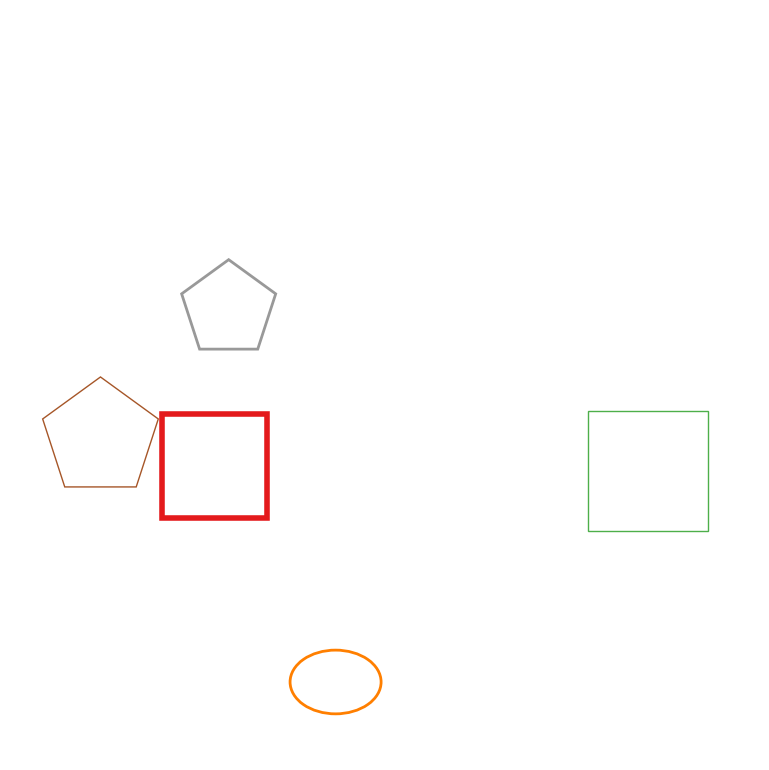[{"shape": "square", "thickness": 2, "radius": 0.34, "center": [0.279, 0.395]}, {"shape": "square", "thickness": 0.5, "radius": 0.39, "center": [0.842, 0.388]}, {"shape": "oval", "thickness": 1, "radius": 0.3, "center": [0.436, 0.114]}, {"shape": "pentagon", "thickness": 0.5, "radius": 0.39, "center": [0.13, 0.431]}, {"shape": "pentagon", "thickness": 1, "radius": 0.32, "center": [0.297, 0.599]}]